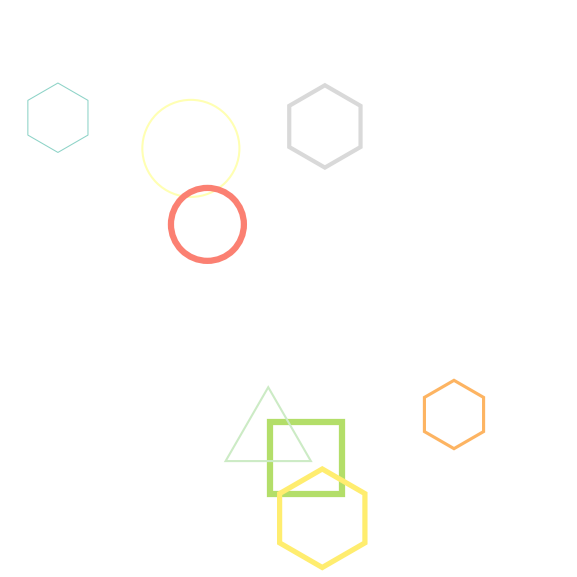[{"shape": "hexagon", "thickness": 0.5, "radius": 0.3, "center": [0.1, 0.795]}, {"shape": "circle", "thickness": 1, "radius": 0.42, "center": [0.331, 0.742]}, {"shape": "circle", "thickness": 3, "radius": 0.32, "center": [0.359, 0.611]}, {"shape": "hexagon", "thickness": 1.5, "radius": 0.3, "center": [0.786, 0.281]}, {"shape": "square", "thickness": 3, "radius": 0.31, "center": [0.53, 0.206]}, {"shape": "hexagon", "thickness": 2, "radius": 0.36, "center": [0.563, 0.78]}, {"shape": "triangle", "thickness": 1, "radius": 0.43, "center": [0.464, 0.243]}, {"shape": "hexagon", "thickness": 2.5, "radius": 0.43, "center": [0.558, 0.102]}]